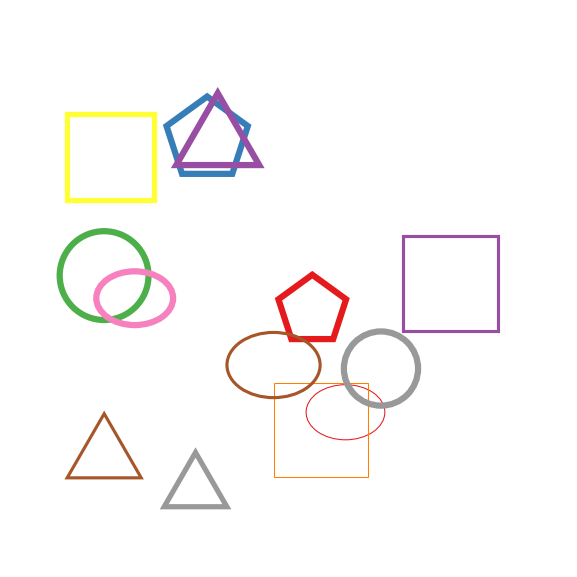[{"shape": "oval", "thickness": 0.5, "radius": 0.34, "center": [0.598, 0.285]}, {"shape": "pentagon", "thickness": 3, "radius": 0.31, "center": [0.541, 0.462]}, {"shape": "pentagon", "thickness": 3, "radius": 0.37, "center": [0.359, 0.758]}, {"shape": "circle", "thickness": 3, "radius": 0.38, "center": [0.18, 0.522]}, {"shape": "triangle", "thickness": 3, "radius": 0.41, "center": [0.377, 0.755]}, {"shape": "square", "thickness": 1.5, "radius": 0.41, "center": [0.78, 0.508]}, {"shape": "square", "thickness": 0.5, "radius": 0.41, "center": [0.555, 0.255]}, {"shape": "square", "thickness": 2.5, "radius": 0.37, "center": [0.191, 0.727]}, {"shape": "oval", "thickness": 1.5, "radius": 0.4, "center": [0.474, 0.367]}, {"shape": "triangle", "thickness": 1.5, "radius": 0.37, "center": [0.18, 0.209]}, {"shape": "oval", "thickness": 3, "radius": 0.33, "center": [0.233, 0.483]}, {"shape": "circle", "thickness": 3, "radius": 0.32, "center": [0.66, 0.361]}, {"shape": "triangle", "thickness": 2.5, "radius": 0.31, "center": [0.339, 0.153]}]